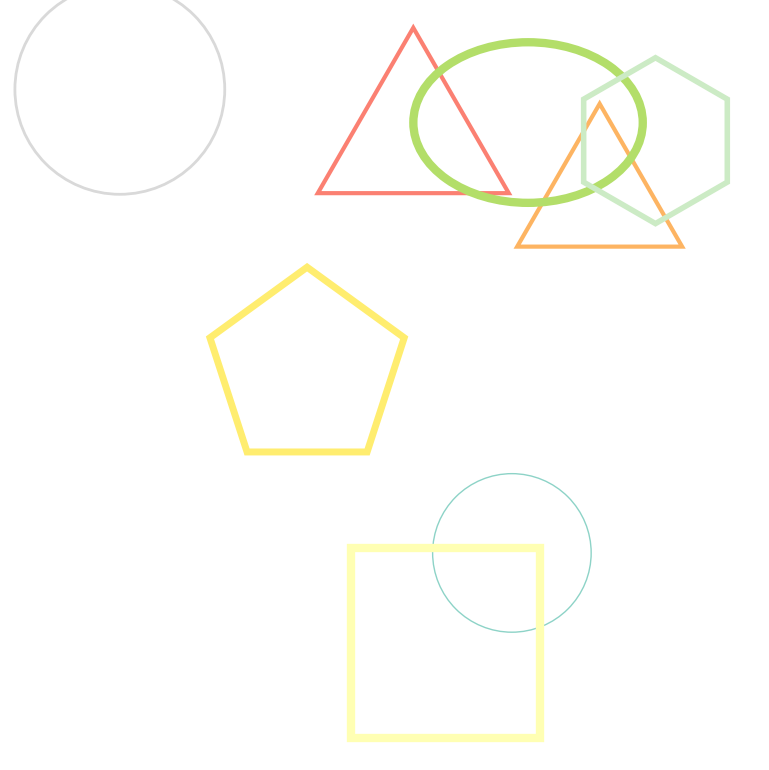[{"shape": "circle", "thickness": 0.5, "radius": 0.51, "center": [0.665, 0.282]}, {"shape": "square", "thickness": 3, "radius": 0.62, "center": [0.578, 0.165]}, {"shape": "triangle", "thickness": 1.5, "radius": 0.72, "center": [0.537, 0.821]}, {"shape": "triangle", "thickness": 1.5, "radius": 0.62, "center": [0.779, 0.742]}, {"shape": "oval", "thickness": 3, "radius": 0.74, "center": [0.686, 0.841]}, {"shape": "circle", "thickness": 1, "radius": 0.68, "center": [0.156, 0.884]}, {"shape": "hexagon", "thickness": 2, "radius": 0.54, "center": [0.851, 0.817]}, {"shape": "pentagon", "thickness": 2.5, "radius": 0.66, "center": [0.399, 0.52]}]